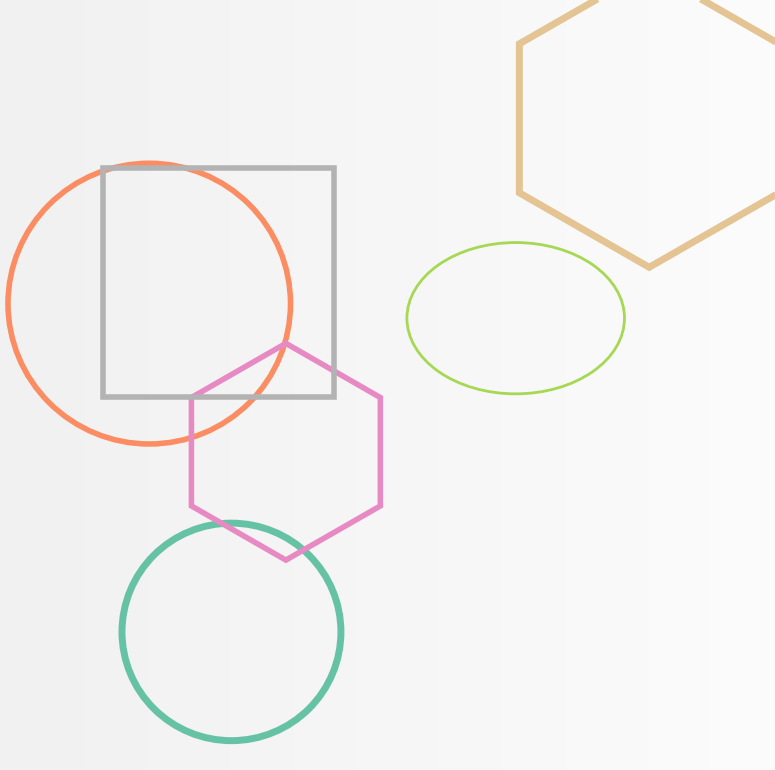[{"shape": "circle", "thickness": 2.5, "radius": 0.71, "center": [0.299, 0.179]}, {"shape": "circle", "thickness": 2, "radius": 0.91, "center": [0.193, 0.606]}, {"shape": "hexagon", "thickness": 2, "radius": 0.7, "center": [0.369, 0.413]}, {"shape": "oval", "thickness": 1, "radius": 0.7, "center": [0.665, 0.587]}, {"shape": "hexagon", "thickness": 2.5, "radius": 0.97, "center": [0.838, 0.846]}, {"shape": "square", "thickness": 2, "radius": 0.74, "center": [0.282, 0.633]}]